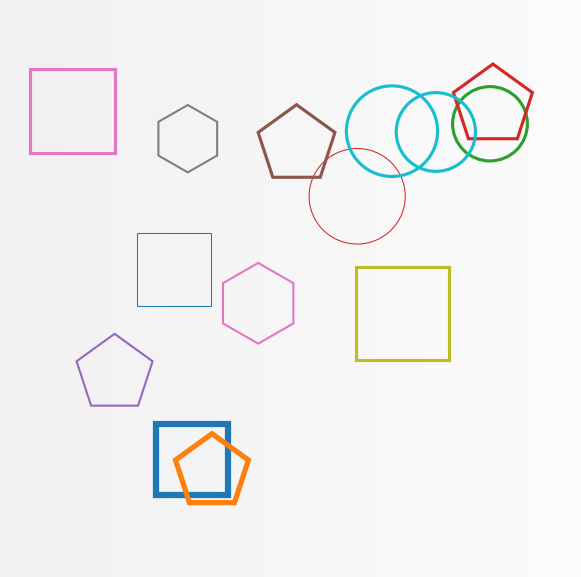[{"shape": "square", "thickness": 3, "radius": 0.31, "center": [0.33, 0.204]}, {"shape": "square", "thickness": 0.5, "radius": 0.32, "center": [0.299, 0.533]}, {"shape": "pentagon", "thickness": 2.5, "radius": 0.33, "center": [0.365, 0.182]}, {"shape": "circle", "thickness": 1.5, "radius": 0.32, "center": [0.843, 0.785]}, {"shape": "circle", "thickness": 0.5, "radius": 0.41, "center": [0.614, 0.659]}, {"shape": "pentagon", "thickness": 1.5, "radius": 0.36, "center": [0.848, 0.817]}, {"shape": "pentagon", "thickness": 1, "radius": 0.34, "center": [0.197, 0.352]}, {"shape": "pentagon", "thickness": 1.5, "radius": 0.35, "center": [0.51, 0.748]}, {"shape": "square", "thickness": 1.5, "radius": 0.36, "center": [0.125, 0.807]}, {"shape": "hexagon", "thickness": 1, "radius": 0.35, "center": [0.444, 0.474]}, {"shape": "hexagon", "thickness": 1, "radius": 0.29, "center": [0.323, 0.759]}, {"shape": "square", "thickness": 1.5, "radius": 0.4, "center": [0.692, 0.457]}, {"shape": "circle", "thickness": 1.5, "radius": 0.34, "center": [0.75, 0.771]}, {"shape": "circle", "thickness": 1.5, "radius": 0.39, "center": [0.674, 0.772]}]